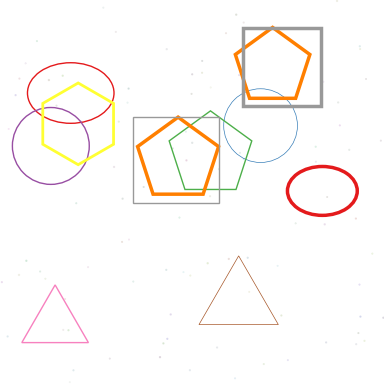[{"shape": "oval", "thickness": 1, "radius": 0.56, "center": [0.184, 0.758]}, {"shape": "oval", "thickness": 2.5, "radius": 0.45, "center": [0.837, 0.504]}, {"shape": "circle", "thickness": 0.5, "radius": 0.48, "center": [0.677, 0.674]}, {"shape": "pentagon", "thickness": 1, "radius": 0.56, "center": [0.547, 0.599]}, {"shape": "circle", "thickness": 1, "radius": 0.5, "center": [0.132, 0.621]}, {"shape": "pentagon", "thickness": 2.5, "radius": 0.51, "center": [0.708, 0.827]}, {"shape": "pentagon", "thickness": 2.5, "radius": 0.55, "center": [0.463, 0.585]}, {"shape": "hexagon", "thickness": 2, "radius": 0.53, "center": [0.203, 0.678]}, {"shape": "triangle", "thickness": 0.5, "radius": 0.6, "center": [0.62, 0.216]}, {"shape": "triangle", "thickness": 1, "radius": 0.5, "center": [0.143, 0.16]}, {"shape": "square", "thickness": 2.5, "radius": 0.51, "center": [0.732, 0.826]}, {"shape": "square", "thickness": 1, "radius": 0.56, "center": [0.457, 0.584]}]